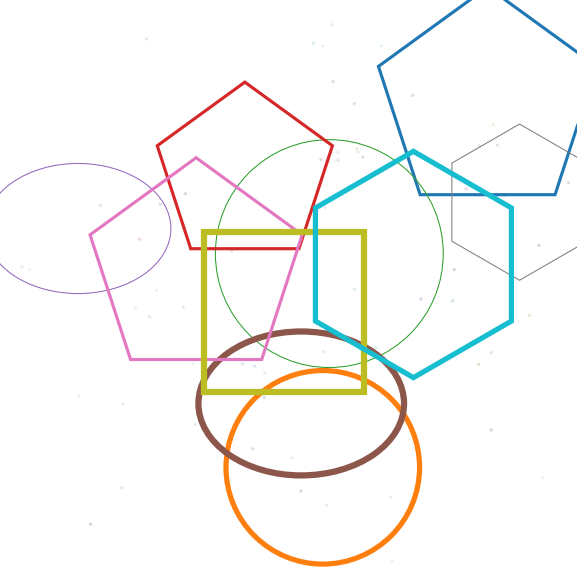[{"shape": "pentagon", "thickness": 1.5, "radius": 0.99, "center": [0.844, 0.823]}, {"shape": "circle", "thickness": 2.5, "radius": 0.84, "center": [0.559, 0.19]}, {"shape": "circle", "thickness": 0.5, "radius": 0.99, "center": [0.57, 0.56]}, {"shape": "pentagon", "thickness": 1.5, "radius": 0.8, "center": [0.424, 0.697]}, {"shape": "oval", "thickness": 0.5, "radius": 0.8, "center": [0.135, 0.603]}, {"shape": "oval", "thickness": 3, "radius": 0.89, "center": [0.522, 0.301]}, {"shape": "pentagon", "thickness": 1.5, "radius": 0.97, "center": [0.34, 0.533]}, {"shape": "hexagon", "thickness": 0.5, "radius": 0.68, "center": [0.9, 0.649]}, {"shape": "square", "thickness": 3, "radius": 0.69, "center": [0.492, 0.459]}, {"shape": "hexagon", "thickness": 2.5, "radius": 0.98, "center": [0.716, 0.541]}]